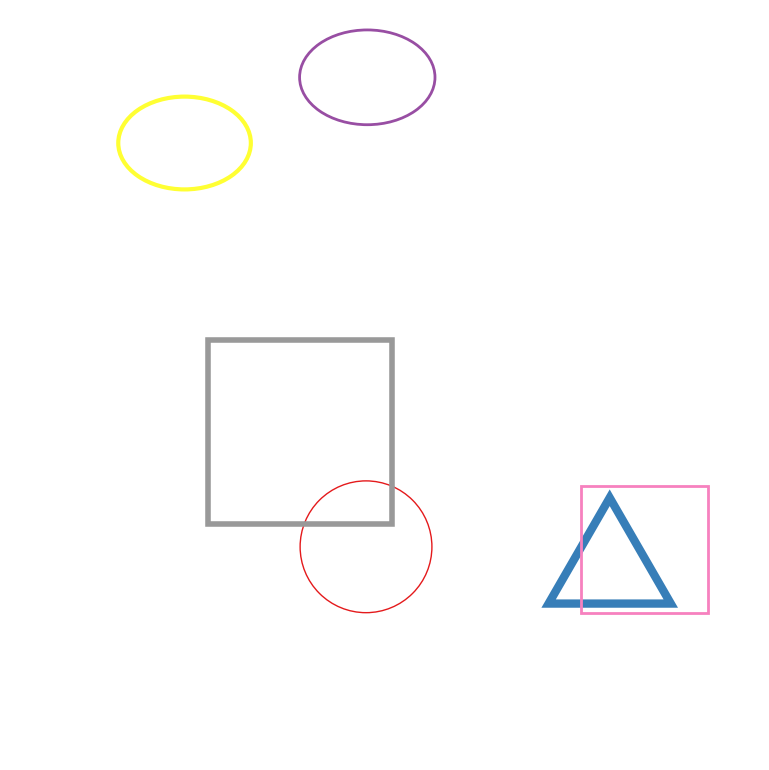[{"shape": "circle", "thickness": 0.5, "radius": 0.43, "center": [0.475, 0.29]}, {"shape": "triangle", "thickness": 3, "radius": 0.46, "center": [0.792, 0.262]}, {"shape": "oval", "thickness": 1, "radius": 0.44, "center": [0.477, 0.9]}, {"shape": "oval", "thickness": 1.5, "radius": 0.43, "center": [0.24, 0.814]}, {"shape": "square", "thickness": 1, "radius": 0.41, "center": [0.837, 0.286]}, {"shape": "square", "thickness": 2, "radius": 0.6, "center": [0.39, 0.439]}]